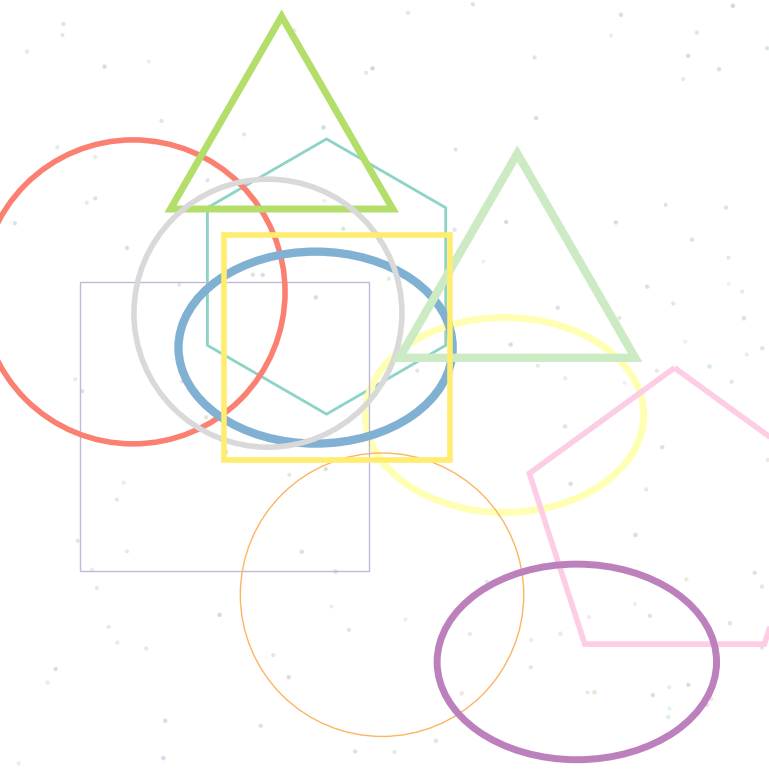[{"shape": "hexagon", "thickness": 1, "radius": 0.89, "center": [0.424, 0.641]}, {"shape": "oval", "thickness": 2.5, "radius": 0.9, "center": [0.655, 0.461]}, {"shape": "square", "thickness": 0.5, "radius": 0.94, "center": [0.291, 0.446]}, {"shape": "circle", "thickness": 2, "radius": 0.99, "center": [0.173, 0.621]}, {"shape": "oval", "thickness": 3, "radius": 0.89, "center": [0.41, 0.549]}, {"shape": "circle", "thickness": 0.5, "radius": 0.92, "center": [0.496, 0.228]}, {"shape": "triangle", "thickness": 2.5, "radius": 0.83, "center": [0.366, 0.812]}, {"shape": "pentagon", "thickness": 2, "radius": 0.99, "center": [0.876, 0.324]}, {"shape": "circle", "thickness": 2, "radius": 0.87, "center": [0.348, 0.593]}, {"shape": "oval", "thickness": 2.5, "radius": 0.91, "center": [0.749, 0.14]}, {"shape": "triangle", "thickness": 3, "radius": 0.88, "center": [0.672, 0.624]}, {"shape": "square", "thickness": 2, "radius": 0.73, "center": [0.438, 0.549]}]